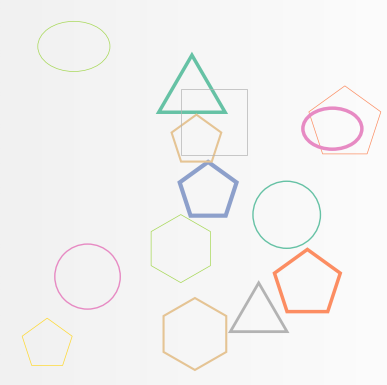[{"shape": "triangle", "thickness": 2.5, "radius": 0.49, "center": [0.495, 0.758]}, {"shape": "circle", "thickness": 1, "radius": 0.44, "center": [0.74, 0.442]}, {"shape": "pentagon", "thickness": 2.5, "radius": 0.45, "center": [0.793, 0.263]}, {"shape": "pentagon", "thickness": 0.5, "radius": 0.49, "center": [0.89, 0.679]}, {"shape": "pentagon", "thickness": 3, "radius": 0.39, "center": [0.537, 0.502]}, {"shape": "circle", "thickness": 1, "radius": 0.42, "center": [0.226, 0.282]}, {"shape": "oval", "thickness": 2.5, "radius": 0.38, "center": [0.858, 0.666]}, {"shape": "hexagon", "thickness": 0.5, "radius": 0.44, "center": [0.467, 0.354]}, {"shape": "oval", "thickness": 0.5, "radius": 0.47, "center": [0.191, 0.879]}, {"shape": "pentagon", "thickness": 0.5, "radius": 0.34, "center": [0.122, 0.106]}, {"shape": "pentagon", "thickness": 1.5, "radius": 0.34, "center": [0.507, 0.635]}, {"shape": "hexagon", "thickness": 1.5, "radius": 0.47, "center": [0.503, 0.133]}, {"shape": "triangle", "thickness": 2, "radius": 0.42, "center": [0.668, 0.181]}, {"shape": "square", "thickness": 0.5, "radius": 0.42, "center": [0.551, 0.683]}]